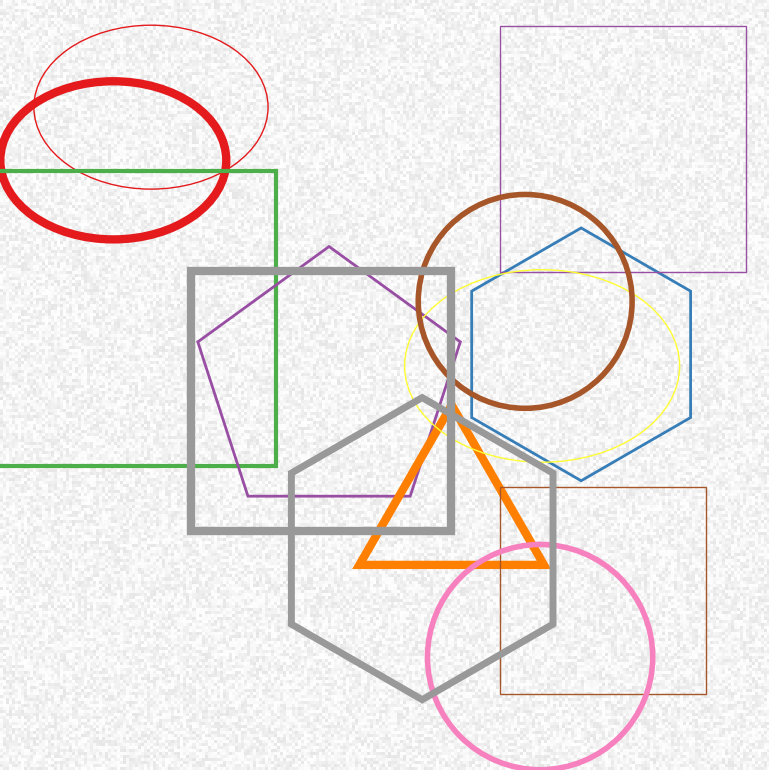[{"shape": "oval", "thickness": 3, "radius": 0.73, "center": [0.147, 0.792]}, {"shape": "oval", "thickness": 0.5, "radius": 0.76, "center": [0.196, 0.861]}, {"shape": "hexagon", "thickness": 1, "radius": 0.82, "center": [0.755, 0.54]}, {"shape": "square", "thickness": 1.5, "radius": 0.96, "center": [0.168, 0.586]}, {"shape": "square", "thickness": 0.5, "radius": 0.8, "center": [0.809, 0.806]}, {"shape": "pentagon", "thickness": 1, "radius": 0.9, "center": [0.427, 0.501]}, {"shape": "triangle", "thickness": 3, "radius": 0.69, "center": [0.587, 0.336]}, {"shape": "oval", "thickness": 0.5, "radius": 0.89, "center": [0.704, 0.525]}, {"shape": "square", "thickness": 0.5, "radius": 0.67, "center": [0.783, 0.233]}, {"shape": "circle", "thickness": 2, "radius": 0.69, "center": [0.682, 0.609]}, {"shape": "circle", "thickness": 2, "radius": 0.73, "center": [0.701, 0.147]}, {"shape": "square", "thickness": 3, "radius": 0.84, "center": [0.417, 0.479]}, {"shape": "hexagon", "thickness": 2.5, "radius": 0.98, "center": [0.548, 0.287]}]